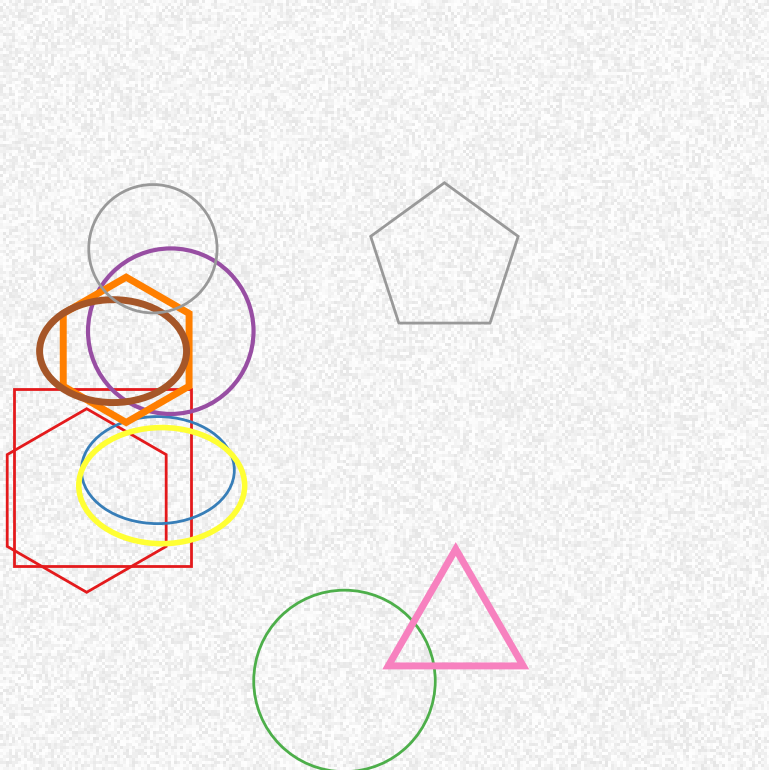[{"shape": "square", "thickness": 1, "radius": 0.58, "center": [0.133, 0.38]}, {"shape": "hexagon", "thickness": 1, "radius": 0.6, "center": [0.113, 0.35]}, {"shape": "oval", "thickness": 1, "radius": 0.5, "center": [0.205, 0.389]}, {"shape": "circle", "thickness": 1, "radius": 0.59, "center": [0.447, 0.116]}, {"shape": "circle", "thickness": 1.5, "radius": 0.54, "center": [0.222, 0.57]}, {"shape": "hexagon", "thickness": 2.5, "radius": 0.47, "center": [0.164, 0.546]}, {"shape": "oval", "thickness": 2, "radius": 0.54, "center": [0.21, 0.369]}, {"shape": "oval", "thickness": 2.5, "radius": 0.48, "center": [0.147, 0.544]}, {"shape": "triangle", "thickness": 2.5, "radius": 0.51, "center": [0.592, 0.186]}, {"shape": "circle", "thickness": 1, "radius": 0.42, "center": [0.199, 0.677]}, {"shape": "pentagon", "thickness": 1, "radius": 0.5, "center": [0.577, 0.662]}]